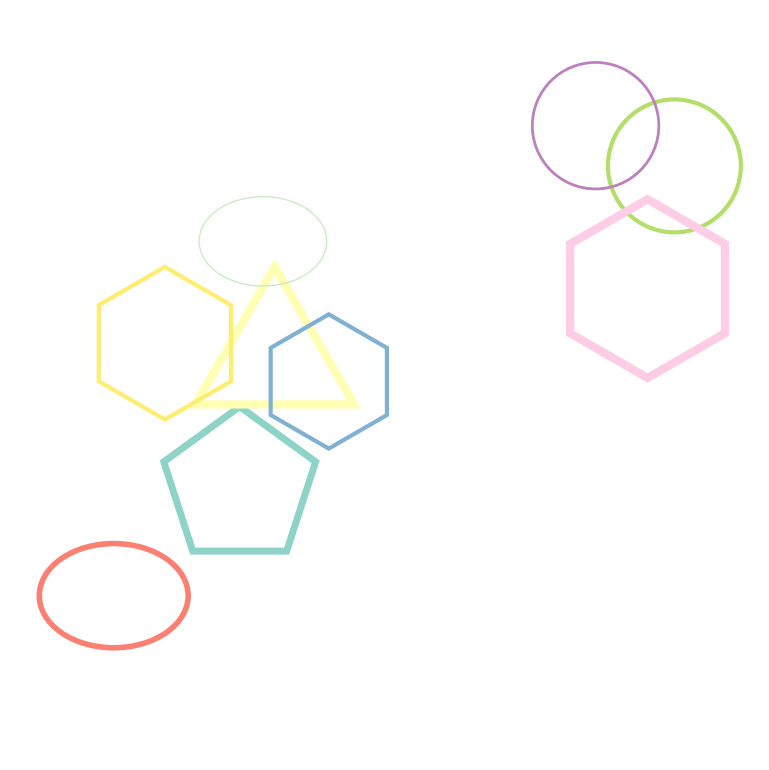[{"shape": "pentagon", "thickness": 2.5, "radius": 0.52, "center": [0.311, 0.368]}, {"shape": "triangle", "thickness": 3, "radius": 0.6, "center": [0.357, 0.534]}, {"shape": "oval", "thickness": 2, "radius": 0.48, "center": [0.148, 0.226]}, {"shape": "hexagon", "thickness": 1.5, "radius": 0.44, "center": [0.427, 0.505]}, {"shape": "circle", "thickness": 1.5, "radius": 0.43, "center": [0.876, 0.785]}, {"shape": "hexagon", "thickness": 3, "radius": 0.58, "center": [0.841, 0.625]}, {"shape": "circle", "thickness": 1, "radius": 0.41, "center": [0.773, 0.837]}, {"shape": "oval", "thickness": 0.5, "radius": 0.41, "center": [0.341, 0.687]}, {"shape": "hexagon", "thickness": 1.5, "radius": 0.5, "center": [0.214, 0.554]}]